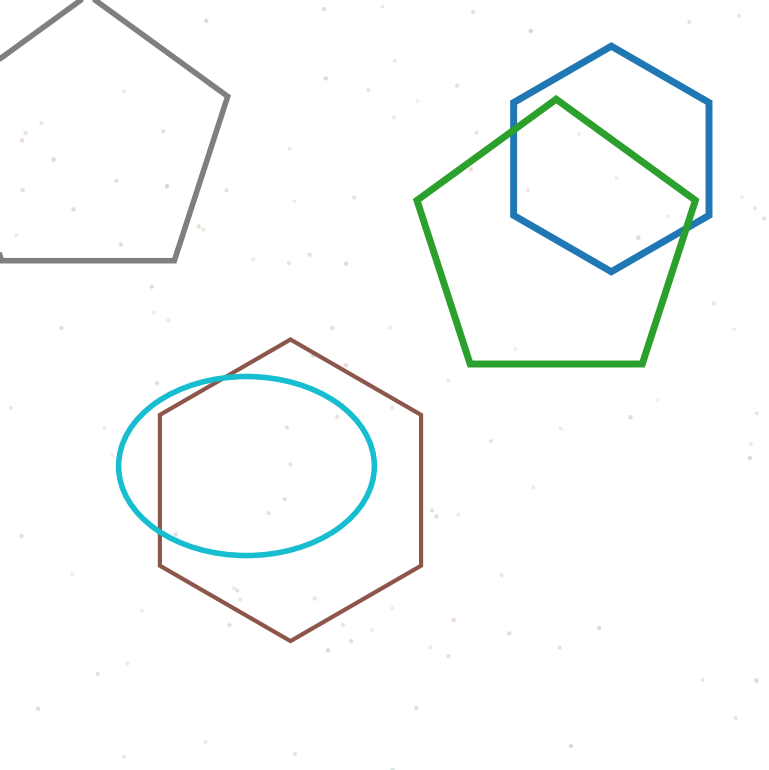[{"shape": "hexagon", "thickness": 2.5, "radius": 0.73, "center": [0.794, 0.794]}, {"shape": "pentagon", "thickness": 2.5, "radius": 0.95, "center": [0.722, 0.681]}, {"shape": "hexagon", "thickness": 1.5, "radius": 0.98, "center": [0.377, 0.363]}, {"shape": "pentagon", "thickness": 2, "radius": 0.95, "center": [0.114, 0.816]}, {"shape": "oval", "thickness": 2, "radius": 0.83, "center": [0.32, 0.395]}]